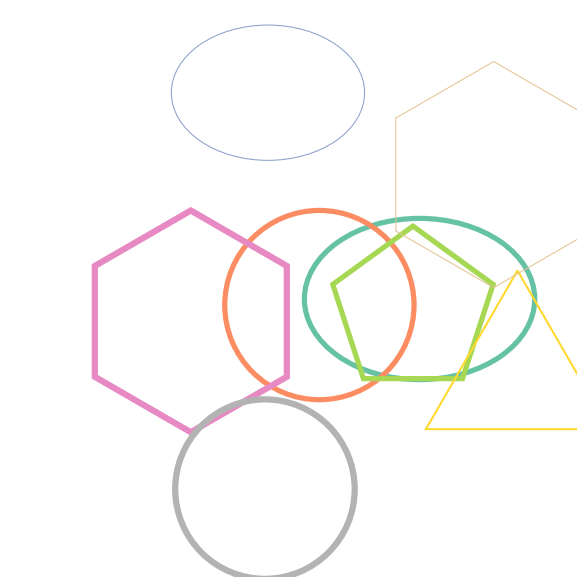[{"shape": "oval", "thickness": 2.5, "radius": 1.0, "center": [0.727, 0.481]}, {"shape": "circle", "thickness": 2.5, "radius": 0.82, "center": [0.553, 0.471]}, {"shape": "oval", "thickness": 0.5, "radius": 0.84, "center": [0.464, 0.839]}, {"shape": "hexagon", "thickness": 3, "radius": 0.96, "center": [0.33, 0.443]}, {"shape": "pentagon", "thickness": 2.5, "radius": 0.73, "center": [0.715, 0.462]}, {"shape": "triangle", "thickness": 1, "radius": 0.92, "center": [0.896, 0.348]}, {"shape": "hexagon", "thickness": 0.5, "radius": 0.98, "center": [0.855, 0.697]}, {"shape": "circle", "thickness": 3, "radius": 0.78, "center": [0.459, 0.152]}]